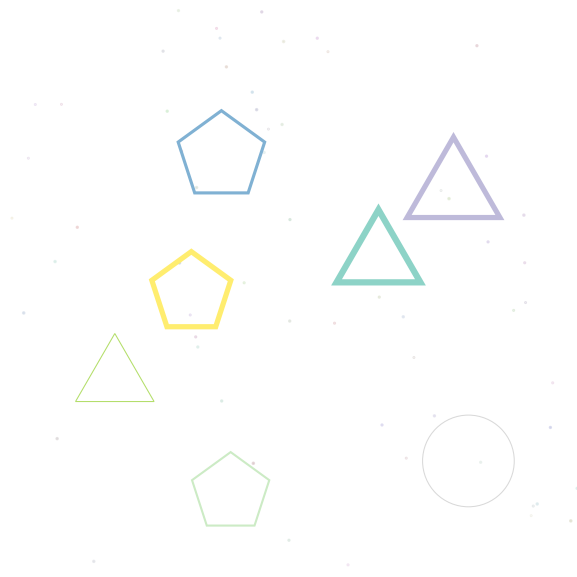[{"shape": "triangle", "thickness": 3, "radius": 0.42, "center": [0.655, 0.552]}, {"shape": "triangle", "thickness": 2.5, "radius": 0.46, "center": [0.785, 0.669]}, {"shape": "pentagon", "thickness": 1.5, "radius": 0.39, "center": [0.383, 0.729]}, {"shape": "triangle", "thickness": 0.5, "radius": 0.39, "center": [0.199, 0.343]}, {"shape": "circle", "thickness": 0.5, "radius": 0.4, "center": [0.811, 0.201]}, {"shape": "pentagon", "thickness": 1, "radius": 0.35, "center": [0.399, 0.146]}, {"shape": "pentagon", "thickness": 2.5, "radius": 0.36, "center": [0.331, 0.492]}]